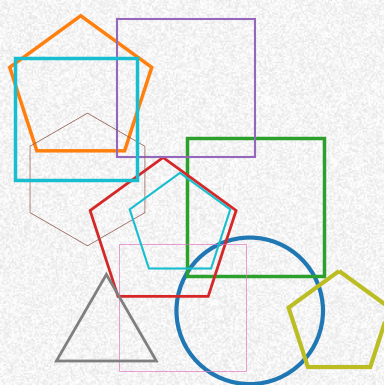[{"shape": "circle", "thickness": 3, "radius": 0.95, "center": [0.649, 0.193]}, {"shape": "pentagon", "thickness": 2.5, "radius": 0.97, "center": [0.21, 0.765]}, {"shape": "square", "thickness": 2.5, "radius": 0.89, "center": [0.663, 0.463]}, {"shape": "pentagon", "thickness": 2, "radius": 1.0, "center": [0.424, 0.392]}, {"shape": "square", "thickness": 1.5, "radius": 0.9, "center": [0.483, 0.771]}, {"shape": "hexagon", "thickness": 0.5, "radius": 0.86, "center": [0.227, 0.534]}, {"shape": "square", "thickness": 0.5, "radius": 0.82, "center": [0.475, 0.201]}, {"shape": "triangle", "thickness": 2, "radius": 0.75, "center": [0.276, 0.137]}, {"shape": "pentagon", "thickness": 3, "radius": 0.69, "center": [0.881, 0.158]}, {"shape": "pentagon", "thickness": 1.5, "radius": 0.69, "center": [0.468, 0.414]}, {"shape": "square", "thickness": 2.5, "radius": 0.79, "center": [0.198, 0.69]}]